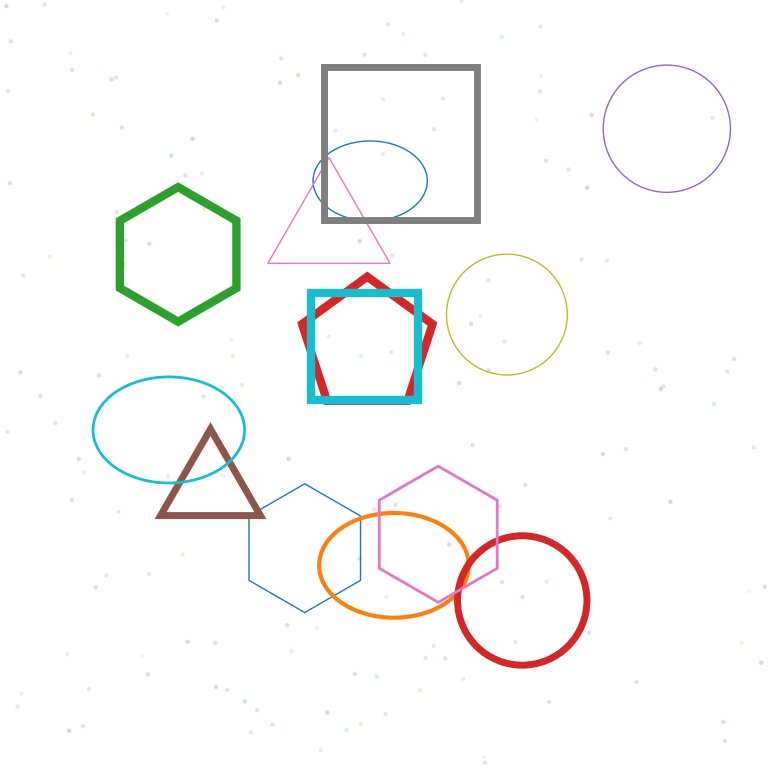[{"shape": "hexagon", "thickness": 0.5, "radius": 0.42, "center": [0.396, 0.288]}, {"shape": "oval", "thickness": 0.5, "radius": 0.37, "center": [0.481, 0.765]}, {"shape": "oval", "thickness": 1.5, "radius": 0.49, "center": [0.512, 0.266]}, {"shape": "hexagon", "thickness": 3, "radius": 0.44, "center": [0.231, 0.67]}, {"shape": "circle", "thickness": 2.5, "radius": 0.42, "center": [0.678, 0.22]}, {"shape": "pentagon", "thickness": 3, "radius": 0.45, "center": [0.477, 0.552]}, {"shape": "circle", "thickness": 0.5, "radius": 0.41, "center": [0.866, 0.833]}, {"shape": "triangle", "thickness": 2.5, "radius": 0.37, "center": [0.273, 0.368]}, {"shape": "hexagon", "thickness": 1, "radius": 0.44, "center": [0.569, 0.306]}, {"shape": "triangle", "thickness": 0.5, "radius": 0.46, "center": [0.427, 0.704]}, {"shape": "square", "thickness": 2.5, "radius": 0.5, "center": [0.52, 0.814]}, {"shape": "circle", "thickness": 0.5, "radius": 0.39, "center": [0.658, 0.591]}, {"shape": "oval", "thickness": 1, "radius": 0.49, "center": [0.219, 0.442]}, {"shape": "square", "thickness": 3, "radius": 0.35, "center": [0.473, 0.55]}]